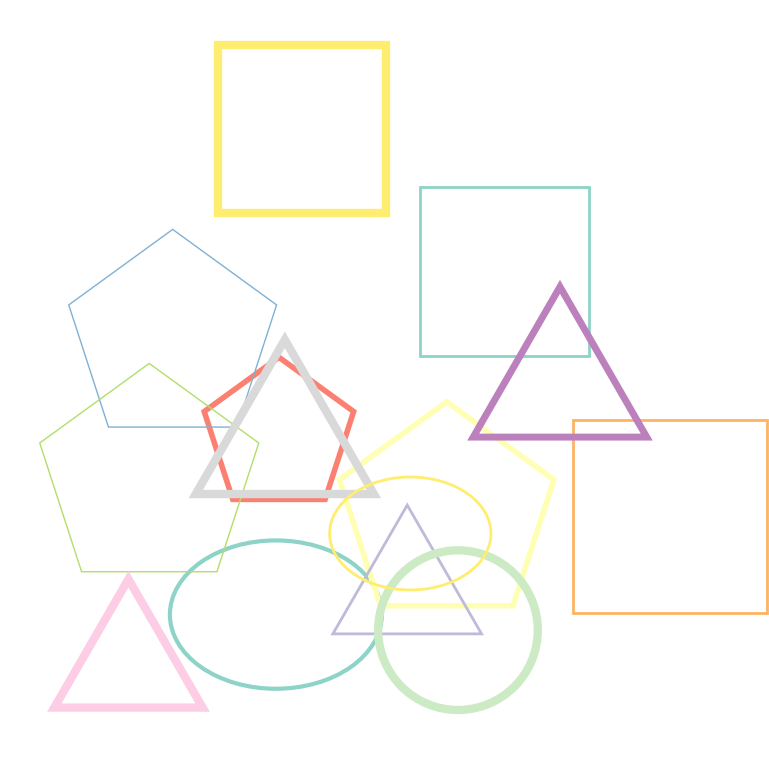[{"shape": "oval", "thickness": 1.5, "radius": 0.69, "center": [0.358, 0.202]}, {"shape": "square", "thickness": 1, "radius": 0.55, "center": [0.655, 0.647]}, {"shape": "pentagon", "thickness": 2, "radius": 0.73, "center": [0.58, 0.332]}, {"shape": "triangle", "thickness": 1, "radius": 0.56, "center": [0.529, 0.233]}, {"shape": "pentagon", "thickness": 2, "radius": 0.51, "center": [0.362, 0.434]}, {"shape": "pentagon", "thickness": 0.5, "radius": 0.71, "center": [0.224, 0.56]}, {"shape": "square", "thickness": 1, "radius": 0.63, "center": [0.87, 0.329]}, {"shape": "pentagon", "thickness": 0.5, "radius": 0.75, "center": [0.194, 0.378]}, {"shape": "triangle", "thickness": 3, "radius": 0.56, "center": [0.167, 0.137]}, {"shape": "triangle", "thickness": 3, "radius": 0.67, "center": [0.37, 0.425]}, {"shape": "triangle", "thickness": 2.5, "radius": 0.65, "center": [0.727, 0.497]}, {"shape": "circle", "thickness": 3, "radius": 0.52, "center": [0.595, 0.182]}, {"shape": "square", "thickness": 3, "radius": 0.54, "center": [0.392, 0.833]}, {"shape": "oval", "thickness": 1, "radius": 0.52, "center": [0.533, 0.307]}]